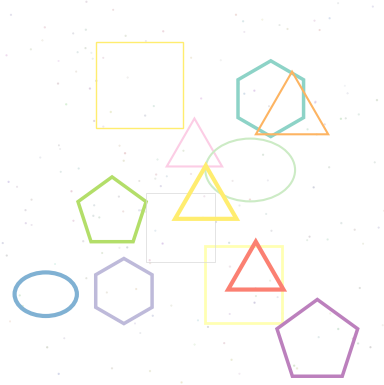[{"shape": "hexagon", "thickness": 2.5, "radius": 0.49, "center": [0.703, 0.744]}, {"shape": "square", "thickness": 2, "radius": 0.5, "center": [0.632, 0.261]}, {"shape": "hexagon", "thickness": 2.5, "radius": 0.42, "center": [0.322, 0.244]}, {"shape": "triangle", "thickness": 3, "radius": 0.42, "center": [0.664, 0.289]}, {"shape": "oval", "thickness": 3, "radius": 0.4, "center": [0.119, 0.236]}, {"shape": "triangle", "thickness": 1.5, "radius": 0.54, "center": [0.759, 0.705]}, {"shape": "pentagon", "thickness": 2.5, "radius": 0.46, "center": [0.291, 0.447]}, {"shape": "triangle", "thickness": 1.5, "radius": 0.42, "center": [0.505, 0.609]}, {"shape": "square", "thickness": 0.5, "radius": 0.45, "center": [0.468, 0.409]}, {"shape": "pentagon", "thickness": 2.5, "radius": 0.55, "center": [0.824, 0.112]}, {"shape": "oval", "thickness": 1.5, "radius": 0.58, "center": [0.65, 0.558]}, {"shape": "square", "thickness": 1, "radius": 0.56, "center": [0.363, 0.779]}, {"shape": "triangle", "thickness": 3, "radius": 0.46, "center": [0.535, 0.478]}]